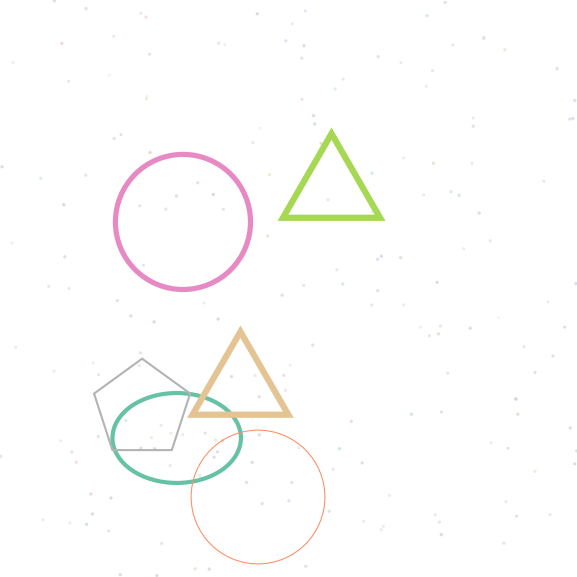[{"shape": "oval", "thickness": 2, "radius": 0.56, "center": [0.306, 0.241]}, {"shape": "circle", "thickness": 0.5, "radius": 0.58, "center": [0.447, 0.139]}, {"shape": "circle", "thickness": 2.5, "radius": 0.58, "center": [0.317, 0.615]}, {"shape": "triangle", "thickness": 3, "radius": 0.49, "center": [0.574, 0.671]}, {"shape": "triangle", "thickness": 3, "radius": 0.48, "center": [0.416, 0.329]}, {"shape": "pentagon", "thickness": 1, "radius": 0.44, "center": [0.246, 0.291]}]